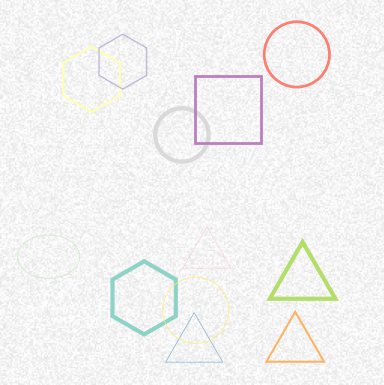[{"shape": "hexagon", "thickness": 3, "radius": 0.47, "center": [0.374, 0.226]}, {"shape": "hexagon", "thickness": 1.5, "radius": 0.43, "center": [0.238, 0.794]}, {"shape": "hexagon", "thickness": 1, "radius": 0.36, "center": [0.319, 0.84]}, {"shape": "circle", "thickness": 2, "radius": 0.42, "center": [0.771, 0.859]}, {"shape": "triangle", "thickness": 0.5, "radius": 0.43, "center": [0.504, 0.102]}, {"shape": "triangle", "thickness": 1.5, "radius": 0.43, "center": [0.767, 0.104]}, {"shape": "triangle", "thickness": 3, "radius": 0.49, "center": [0.786, 0.273]}, {"shape": "triangle", "thickness": 0.5, "radius": 0.36, "center": [0.537, 0.339]}, {"shape": "circle", "thickness": 3, "radius": 0.35, "center": [0.472, 0.65]}, {"shape": "square", "thickness": 2, "radius": 0.43, "center": [0.592, 0.715]}, {"shape": "oval", "thickness": 0.5, "radius": 0.4, "center": [0.127, 0.333]}, {"shape": "circle", "thickness": 0.5, "radius": 0.43, "center": [0.509, 0.194]}]